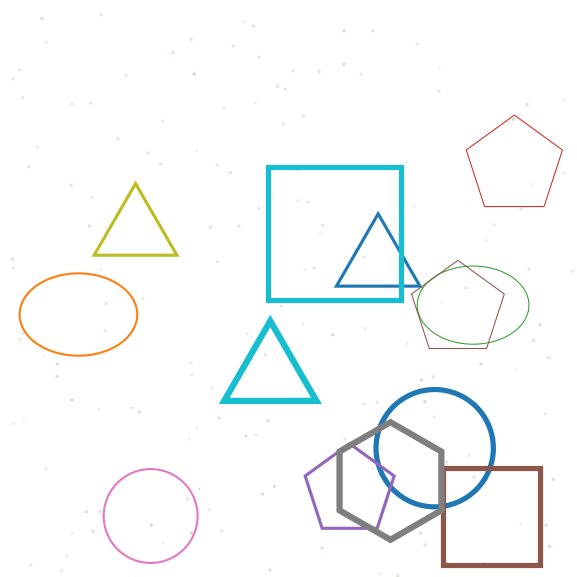[{"shape": "triangle", "thickness": 1.5, "radius": 0.42, "center": [0.655, 0.545]}, {"shape": "circle", "thickness": 2.5, "radius": 0.51, "center": [0.753, 0.223]}, {"shape": "oval", "thickness": 1, "radius": 0.51, "center": [0.136, 0.454]}, {"shape": "oval", "thickness": 0.5, "radius": 0.48, "center": [0.819, 0.471]}, {"shape": "pentagon", "thickness": 0.5, "radius": 0.44, "center": [0.891, 0.712]}, {"shape": "pentagon", "thickness": 1.5, "radius": 0.41, "center": [0.605, 0.15]}, {"shape": "pentagon", "thickness": 0.5, "radius": 0.42, "center": [0.793, 0.464]}, {"shape": "square", "thickness": 2.5, "radius": 0.42, "center": [0.851, 0.104]}, {"shape": "circle", "thickness": 1, "radius": 0.41, "center": [0.261, 0.106]}, {"shape": "hexagon", "thickness": 3, "radius": 0.51, "center": [0.676, 0.166]}, {"shape": "triangle", "thickness": 1.5, "radius": 0.41, "center": [0.235, 0.599]}, {"shape": "square", "thickness": 2.5, "radius": 0.58, "center": [0.579, 0.595]}, {"shape": "triangle", "thickness": 3, "radius": 0.46, "center": [0.468, 0.351]}]